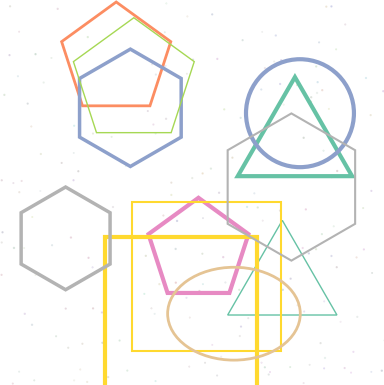[{"shape": "triangle", "thickness": 1, "radius": 0.82, "center": [0.733, 0.264]}, {"shape": "triangle", "thickness": 3, "radius": 0.86, "center": [0.766, 0.628]}, {"shape": "pentagon", "thickness": 2, "radius": 0.75, "center": [0.302, 0.846]}, {"shape": "circle", "thickness": 3, "radius": 0.7, "center": [0.779, 0.706]}, {"shape": "hexagon", "thickness": 2.5, "radius": 0.76, "center": [0.339, 0.72]}, {"shape": "pentagon", "thickness": 3, "radius": 0.68, "center": [0.516, 0.35]}, {"shape": "pentagon", "thickness": 1, "radius": 0.82, "center": [0.348, 0.789]}, {"shape": "square", "thickness": 3, "radius": 0.99, "center": [0.471, 0.186]}, {"shape": "square", "thickness": 1.5, "radius": 0.97, "center": [0.536, 0.283]}, {"shape": "oval", "thickness": 2, "radius": 0.86, "center": [0.608, 0.185]}, {"shape": "hexagon", "thickness": 2.5, "radius": 0.67, "center": [0.17, 0.381]}, {"shape": "hexagon", "thickness": 1.5, "radius": 0.96, "center": [0.757, 0.514]}]